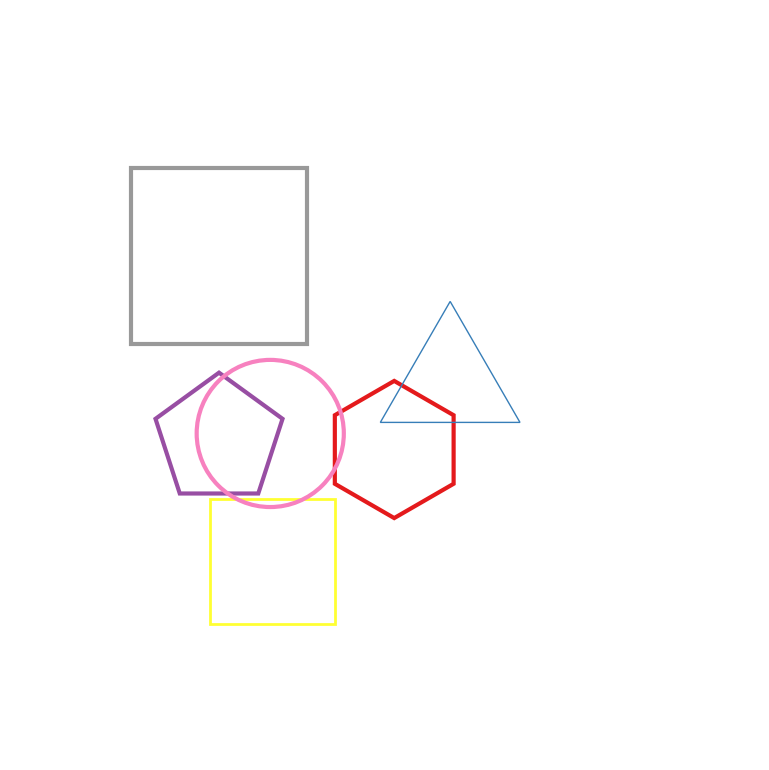[{"shape": "hexagon", "thickness": 1.5, "radius": 0.45, "center": [0.512, 0.416]}, {"shape": "triangle", "thickness": 0.5, "radius": 0.52, "center": [0.585, 0.504]}, {"shape": "pentagon", "thickness": 1.5, "radius": 0.43, "center": [0.284, 0.429]}, {"shape": "square", "thickness": 1, "radius": 0.41, "center": [0.354, 0.27]}, {"shape": "circle", "thickness": 1.5, "radius": 0.48, "center": [0.351, 0.437]}, {"shape": "square", "thickness": 1.5, "radius": 0.57, "center": [0.285, 0.668]}]